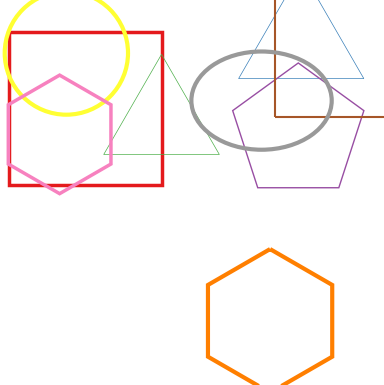[{"shape": "square", "thickness": 2.5, "radius": 0.99, "center": [0.221, 0.718]}, {"shape": "triangle", "thickness": 0.5, "radius": 0.94, "center": [0.782, 0.89]}, {"shape": "triangle", "thickness": 0.5, "radius": 0.87, "center": [0.42, 0.685]}, {"shape": "pentagon", "thickness": 1, "radius": 0.9, "center": [0.775, 0.657]}, {"shape": "hexagon", "thickness": 3, "radius": 0.93, "center": [0.702, 0.167]}, {"shape": "circle", "thickness": 3, "radius": 0.8, "center": [0.172, 0.862]}, {"shape": "square", "thickness": 1.5, "radius": 0.8, "center": [0.874, 0.857]}, {"shape": "hexagon", "thickness": 2.5, "radius": 0.77, "center": [0.155, 0.651]}, {"shape": "oval", "thickness": 3, "radius": 0.91, "center": [0.679, 0.739]}]